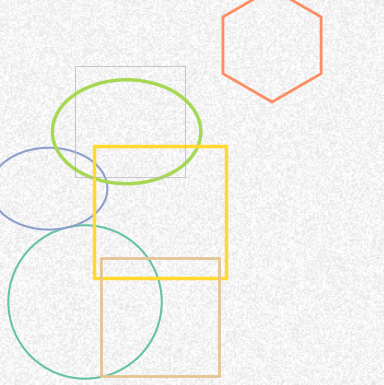[{"shape": "circle", "thickness": 1.5, "radius": 1.0, "center": [0.221, 0.216]}, {"shape": "hexagon", "thickness": 2, "radius": 0.74, "center": [0.707, 0.882]}, {"shape": "oval", "thickness": 1.5, "radius": 0.76, "center": [0.127, 0.51]}, {"shape": "oval", "thickness": 2.5, "radius": 0.96, "center": [0.329, 0.658]}, {"shape": "square", "thickness": 2.5, "radius": 0.85, "center": [0.415, 0.449]}, {"shape": "square", "thickness": 2, "radius": 0.77, "center": [0.416, 0.178]}, {"shape": "square", "thickness": 0.5, "radius": 0.72, "center": [0.337, 0.685]}]